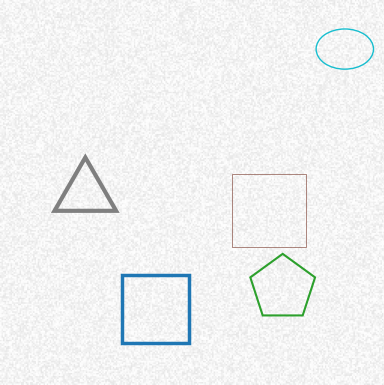[{"shape": "square", "thickness": 2.5, "radius": 0.44, "center": [0.404, 0.197]}, {"shape": "pentagon", "thickness": 1.5, "radius": 0.44, "center": [0.734, 0.252]}, {"shape": "square", "thickness": 0.5, "radius": 0.48, "center": [0.699, 0.453]}, {"shape": "triangle", "thickness": 3, "radius": 0.46, "center": [0.222, 0.499]}, {"shape": "oval", "thickness": 1, "radius": 0.37, "center": [0.896, 0.873]}]